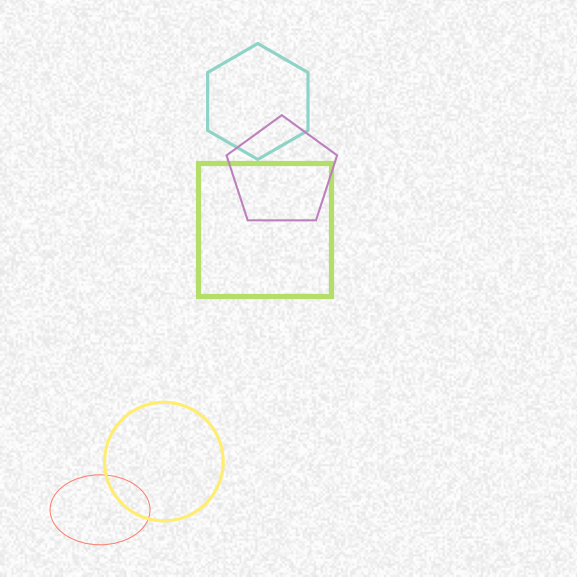[{"shape": "hexagon", "thickness": 1.5, "radius": 0.5, "center": [0.446, 0.823]}, {"shape": "oval", "thickness": 0.5, "radius": 0.43, "center": [0.173, 0.116]}, {"shape": "square", "thickness": 2.5, "radius": 0.58, "center": [0.459, 0.601]}, {"shape": "pentagon", "thickness": 1, "radius": 0.5, "center": [0.488, 0.699]}, {"shape": "circle", "thickness": 1.5, "radius": 0.51, "center": [0.284, 0.2]}]